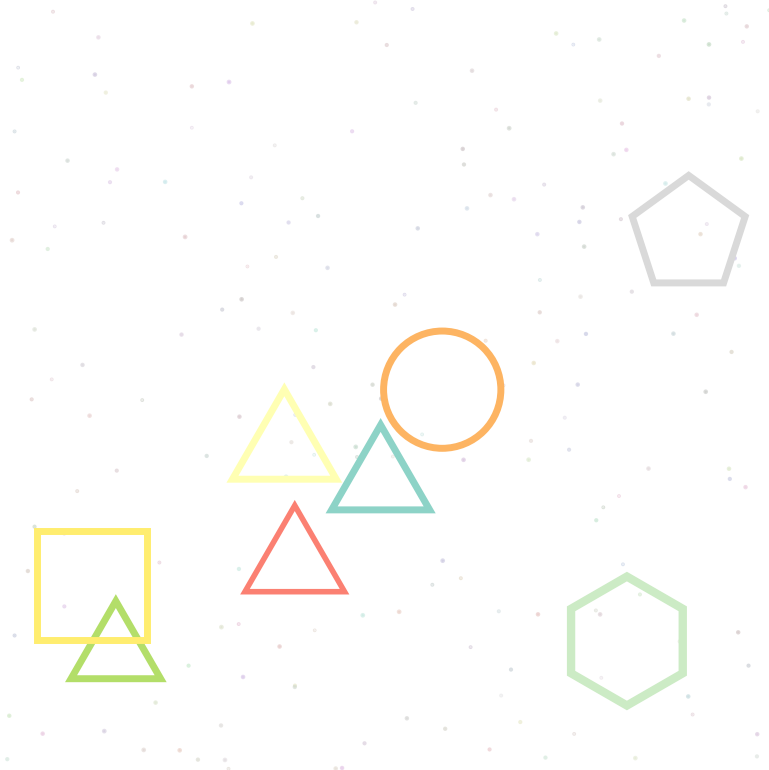[{"shape": "triangle", "thickness": 2.5, "radius": 0.37, "center": [0.494, 0.375]}, {"shape": "triangle", "thickness": 2.5, "radius": 0.39, "center": [0.369, 0.417]}, {"shape": "triangle", "thickness": 2, "radius": 0.37, "center": [0.383, 0.269]}, {"shape": "circle", "thickness": 2.5, "radius": 0.38, "center": [0.574, 0.494]}, {"shape": "triangle", "thickness": 2.5, "radius": 0.34, "center": [0.15, 0.152]}, {"shape": "pentagon", "thickness": 2.5, "radius": 0.39, "center": [0.894, 0.695]}, {"shape": "hexagon", "thickness": 3, "radius": 0.42, "center": [0.814, 0.167]}, {"shape": "square", "thickness": 2.5, "radius": 0.36, "center": [0.119, 0.24]}]